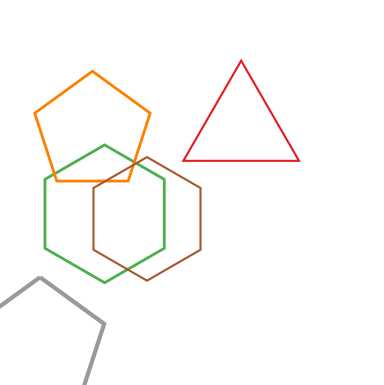[{"shape": "triangle", "thickness": 1.5, "radius": 0.87, "center": [0.626, 0.669]}, {"shape": "hexagon", "thickness": 2, "radius": 0.89, "center": [0.272, 0.445]}, {"shape": "pentagon", "thickness": 2, "radius": 0.79, "center": [0.24, 0.657]}, {"shape": "hexagon", "thickness": 1.5, "radius": 0.8, "center": [0.382, 0.431]}, {"shape": "pentagon", "thickness": 3, "radius": 0.88, "center": [0.104, 0.105]}]